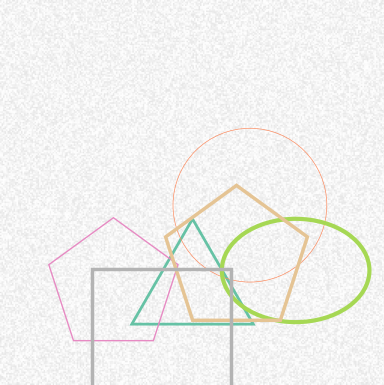[{"shape": "triangle", "thickness": 2, "radius": 0.91, "center": [0.5, 0.249]}, {"shape": "circle", "thickness": 0.5, "radius": 1.0, "center": [0.649, 0.467]}, {"shape": "pentagon", "thickness": 1, "radius": 0.88, "center": [0.295, 0.258]}, {"shape": "oval", "thickness": 3, "radius": 0.96, "center": [0.768, 0.297]}, {"shape": "pentagon", "thickness": 2.5, "radius": 0.97, "center": [0.614, 0.325]}, {"shape": "square", "thickness": 2.5, "radius": 0.9, "center": [0.42, 0.122]}]